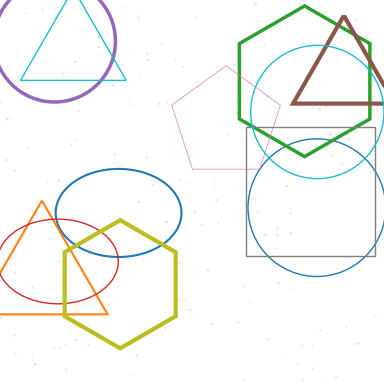[{"shape": "oval", "thickness": 1.5, "radius": 0.82, "center": [0.308, 0.447]}, {"shape": "circle", "thickness": 1, "radius": 0.89, "center": [0.823, 0.461]}, {"shape": "triangle", "thickness": 1.5, "radius": 0.99, "center": [0.109, 0.282]}, {"shape": "hexagon", "thickness": 2.5, "radius": 0.98, "center": [0.791, 0.789]}, {"shape": "oval", "thickness": 1, "radius": 0.79, "center": [0.15, 0.321]}, {"shape": "circle", "thickness": 2.5, "radius": 0.79, "center": [0.142, 0.893]}, {"shape": "triangle", "thickness": 3, "radius": 0.76, "center": [0.893, 0.807]}, {"shape": "pentagon", "thickness": 0.5, "radius": 0.74, "center": [0.587, 0.681]}, {"shape": "square", "thickness": 1, "radius": 0.84, "center": [0.806, 0.503]}, {"shape": "hexagon", "thickness": 3, "radius": 0.83, "center": [0.312, 0.262]}, {"shape": "circle", "thickness": 1, "radius": 0.87, "center": [0.824, 0.709]}, {"shape": "triangle", "thickness": 1, "radius": 0.79, "center": [0.191, 0.87]}]